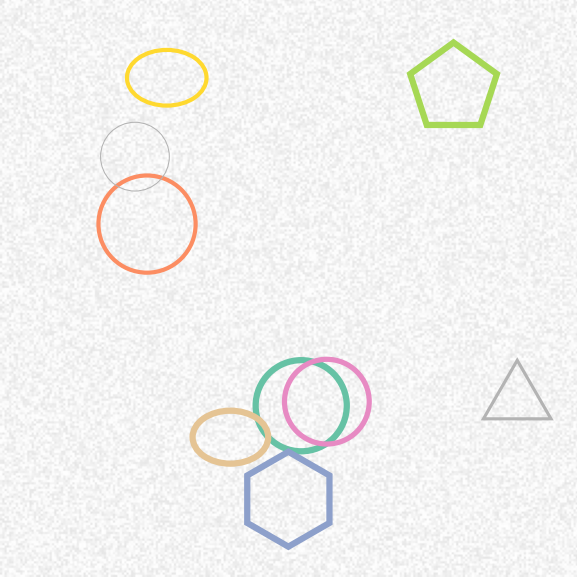[{"shape": "circle", "thickness": 3, "radius": 0.39, "center": [0.522, 0.297]}, {"shape": "circle", "thickness": 2, "radius": 0.42, "center": [0.255, 0.611]}, {"shape": "hexagon", "thickness": 3, "radius": 0.41, "center": [0.499, 0.135]}, {"shape": "circle", "thickness": 2.5, "radius": 0.37, "center": [0.566, 0.304]}, {"shape": "pentagon", "thickness": 3, "radius": 0.39, "center": [0.785, 0.847]}, {"shape": "oval", "thickness": 2, "radius": 0.34, "center": [0.289, 0.864]}, {"shape": "oval", "thickness": 3, "radius": 0.33, "center": [0.399, 0.242]}, {"shape": "circle", "thickness": 0.5, "radius": 0.3, "center": [0.234, 0.728]}, {"shape": "triangle", "thickness": 1.5, "radius": 0.34, "center": [0.896, 0.308]}]